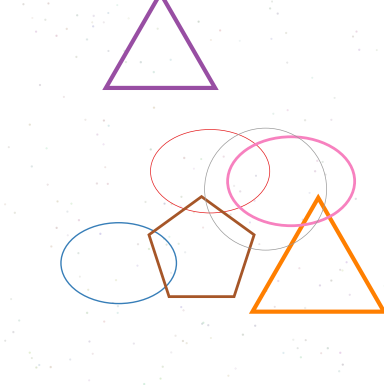[{"shape": "oval", "thickness": 0.5, "radius": 0.77, "center": [0.546, 0.555]}, {"shape": "oval", "thickness": 1, "radius": 0.75, "center": [0.308, 0.317]}, {"shape": "triangle", "thickness": 3, "radius": 0.82, "center": [0.417, 0.854]}, {"shape": "triangle", "thickness": 3, "radius": 0.99, "center": [0.827, 0.289]}, {"shape": "pentagon", "thickness": 2, "radius": 0.72, "center": [0.524, 0.346]}, {"shape": "oval", "thickness": 2, "radius": 0.82, "center": [0.756, 0.529]}, {"shape": "circle", "thickness": 0.5, "radius": 0.79, "center": [0.69, 0.509]}]